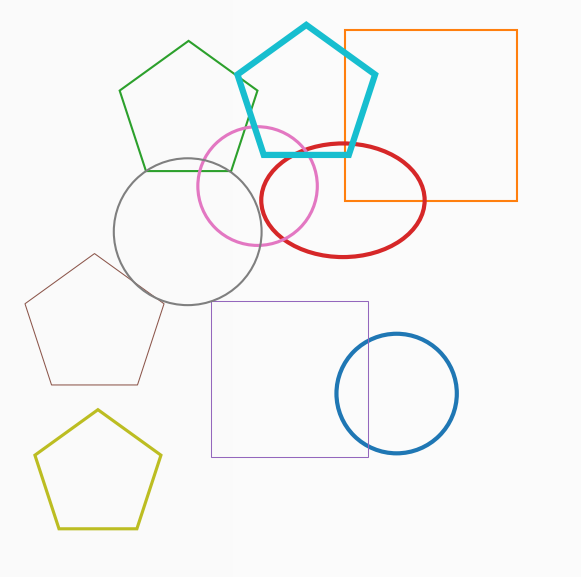[{"shape": "circle", "thickness": 2, "radius": 0.52, "center": [0.682, 0.318]}, {"shape": "square", "thickness": 1, "radius": 0.74, "center": [0.741, 0.799]}, {"shape": "pentagon", "thickness": 1, "radius": 0.62, "center": [0.324, 0.804]}, {"shape": "oval", "thickness": 2, "radius": 0.7, "center": [0.59, 0.652]}, {"shape": "square", "thickness": 0.5, "radius": 0.67, "center": [0.498, 0.343]}, {"shape": "pentagon", "thickness": 0.5, "radius": 0.63, "center": [0.163, 0.434]}, {"shape": "circle", "thickness": 1.5, "radius": 0.51, "center": [0.443, 0.677]}, {"shape": "circle", "thickness": 1, "radius": 0.64, "center": [0.323, 0.598]}, {"shape": "pentagon", "thickness": 1.5, "radius": 0.57, "center": [0.168, 0.176]}, {"shape": "pentagon", "thickness": 3, "radius": 0.62, "center": [0.527, 0.832]}]